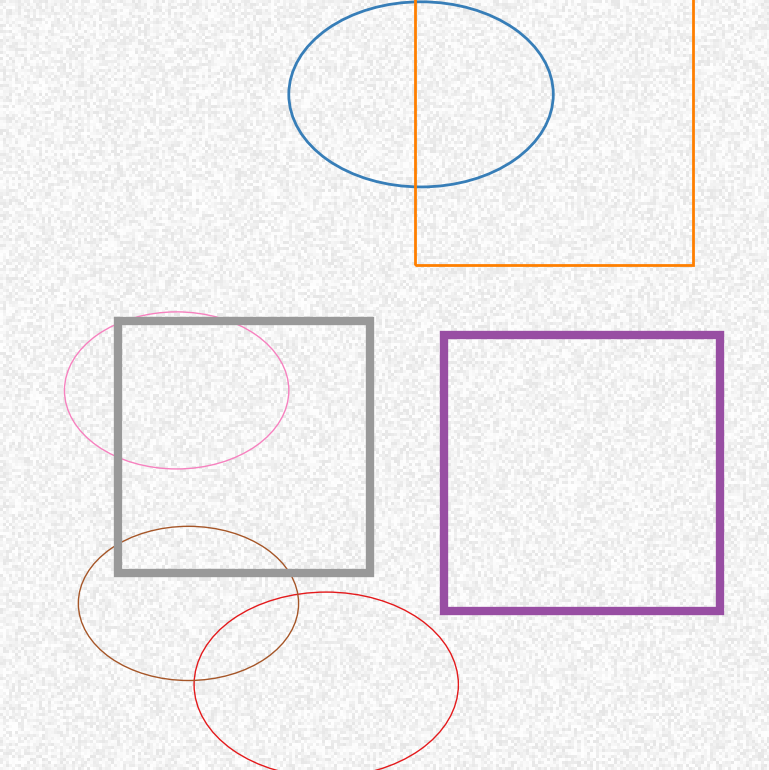[{"shape": "oval", "thickness": 0.5, "radius": 0.86, "center": [0.424, 0.111]}, {"shape": "oval", "thickness": 1, "radius": 0.86, "center": [0.547, 0.877]}, {"shape": "square", "thickness": 3, "radius": 0.9, "center": [0.756, 0.386]}, {"shape": "square", "thickness": 1, "radius": 0.9, "center": [0.719, 0.836]}, {"shape": "oval", "thickness": 0.5, "radius": 0.72, "center": [0.245, 0.216]}, {"shape": "oval", "thickness": 0.5, "radius": 0.73, "center": [0.229, 0.493]}, {"shape": "square", "thickness": 3, "radius": 0.82, "center": [0.317, 0.419]}]